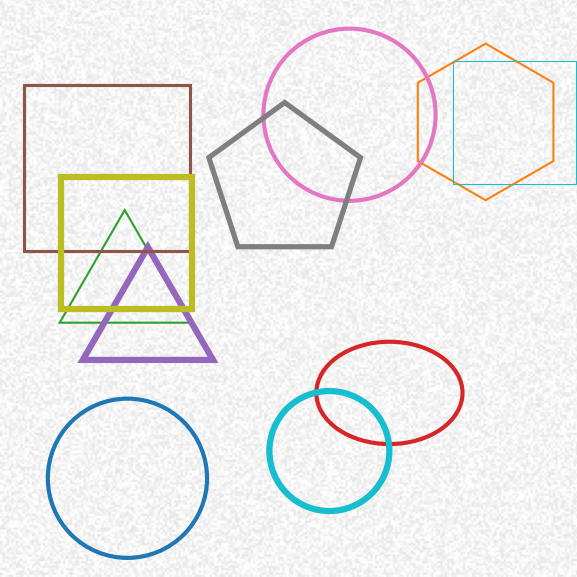[{"shape": "circle", "thickness": 2, "radius": 0.69, "center": [0.221, 0.171]}, {"shape": "hexagon", "thickness": 1, "radius": 0.68, "center": [0.841, 0.788]}, {"shape": "triangle", "thickness": 1, "radius": 0.65, "center": [0.216, 0.505]}, {"shape": "oval", "thickness": 2, "radius": 0.63, "center": [0.674, 0.319]}, {"shape": "triangle", "thickness": 3, "radius": 0.65, "center": [0.256, 0.441]}, {"shape": "square", "thickness": 1.5, "radius": 0.72, "center": [0.185, 0.708]}, {"shape": "circle", "thickness": 2, "radius": 0.75, "center": [0.605, 0.8]}, {"shape": "pentagon", "thickness": 2.5, "radius": 0.69, "center": [0.493, 0.684]}, {"shape": "square", "thickness": 3, "radius": 0.57, "center": [0.219, 0.579]}, {"shape": "square", "thickness": 0.5, "radius": 0.53, "center": [0.89, 0.788]}, {"shape": "circle", "thickness": 3, "radius": 0.52, "center": [0.57, 0.218]}]